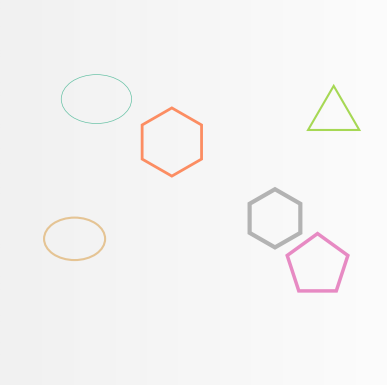[{"shape": "oval", "thickness": 0.5, "radius": 0.45, "center": [0.249, 0.743]}, {"shape": "hexagon", "thickness": 2, "radius": 0.44, "center": [0.443, 0.631]}, {"shape": "pentagon", "thickness": 2.5, "radius": 0.41, "center": [0.819, 0.311]}, {"shape": "triangle", "thickness": 1.5, "radius": 0.38, "center": [0.861, 0.701]}, {"shape": "oval", "thickness": 1.5, "radius": 0.39, "center": [0.192, 0.38]}, {"shape": "hexagon", "thickness": 3, "radius": 0.38, "center": [0.71, 0.433]}]